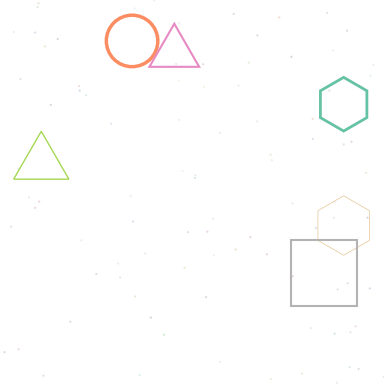[{"shape": "hexagon", "thickness": 2, "radius": 0.35, "center": [0.893, 0.729]}, {"shape": "circle", "thickness": 2.5, "radius": 0.33, "center": [0.343, 0.894]}, {"shape": "triangle", "thickness": 1.5, "radius": 0.37, "center": [0.453, 0.864]}, {"shape": "triangle", "thickness": 1, "radius": 0.41, "center": [0.107, 0.576]}, {"shape": "hexagon", "thickness": 0.5, "radius": 0.39, "center": [0.893, 0.414]}, {"shape": "square", "thickness": 1.5, "radius": 0.43, "center": [0.842, 0.292]}]